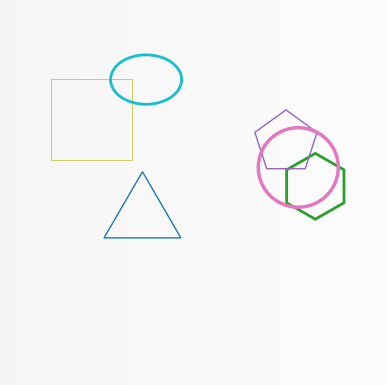[{"shape": "triangle", "thickness": 1, "radius": 0.57, "center": [0.368, 0.439]}, {"shape": "hexagon", "thickness": 2, "radius": 0.43, "center": [0.814, 0.516]}, {"shape": "pentagon", "thickness": 1, "radius": 0.42, "center": [0.738, 0.63]}, {"shape": "circle", "thickness": 2.5, "radius": 0.52, "center": [0.77, 0.565]}, {"shape": "square", "thickness": 0.5, "radius": 0.53, "center": [0.236, 0.689]}, {"shape": "oval", "thickness": 2, "radius": 0.46, "center": [0.377, 0.793]}]